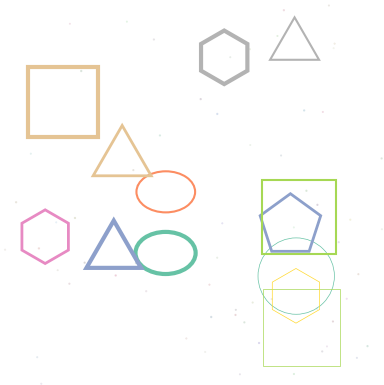[{"shape": "circle", "thickness": 0.5, "radius": 0.5, "center": [0.769, 0.283]}, {"shape": "oval", "thickness": 3, "radius": 0.39, "center": [0.43, 0.343]}, {"shape": "oval", "thickness": 1.5, "radius": 0.38, "center": [0.431, 0.502]}, {"shape": "triangle", "thickness": 3, "radius": 0.41, "center": [0.295, 0.345]}, {"shape": "pentagon", "thickness": 2, "radius": 0.41, "center": [0.754, 0.414]}, {"shape": "hexagon", "thickness": 2, "radius": 0.35, "center": [0.117, 0.385]}, {"shape": "square", "thickness": 0.5, "radius": 0.5, "center": [0.783, 0.149]}, {"shape": "square", "thickness": 1.5, "radius": 0.48, "center": [0.777, 0.437]}, {"shape": "hexagon", "thickness": 0.5, "radius": 0.36, "center": [0.769, 0.232]}, {"shape": "triangle", "thickness": 2, "radius": 0.44, "center": [0.317, 0.587]}, {"shape": "square", "thickness": 3, "radius": 0.46, "center": [0.164, 0.734]}, {"shape": "hexagon", "thickness": 3, "radius": 0.35, "center": [0.582, 0.851]}, {"shape": "triangle", "thickness": 1.5, "radius": 0.37, "center": [0.765, 0.881]}]